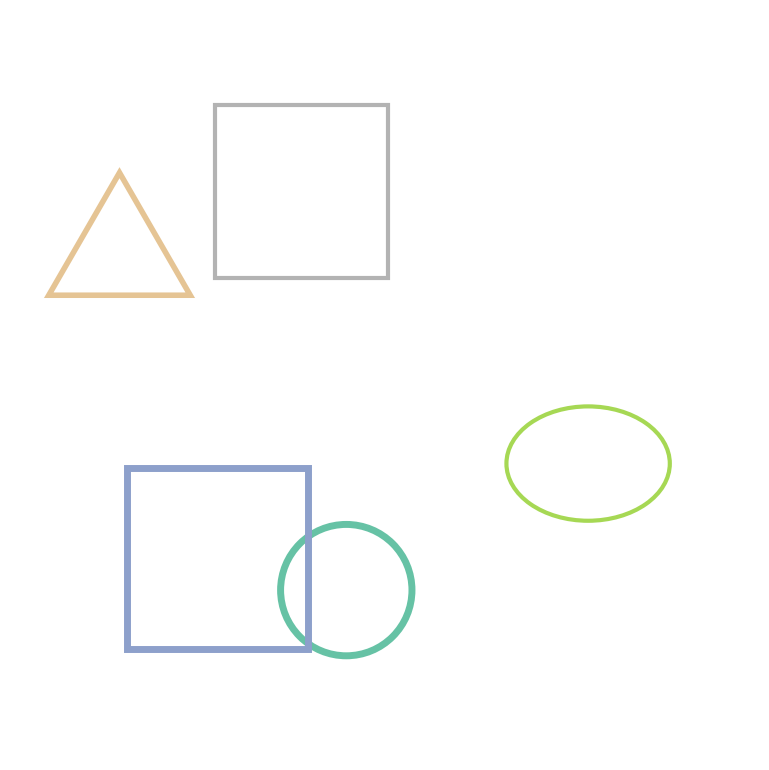[{"shape": "circle", "thickness": 2.5, "radius": 0.43, "center": [0.45, 0.234]}, {"shape": "square", "thickness": 2.5, "radius": 0.59, "center": [0.283, 0.275]}, {"shape": "oval", "thickness": 1.5, "radius": 0.53, "center": [0.764, 0.398]}, {"shape": "triangle", "thickness": 2, "radius": 0.53, "center": [0.155, 0.67]}, {"shape": "square", "thickness": 1.5, "radius": 0.56, "center": [0.391, 0.751]}]